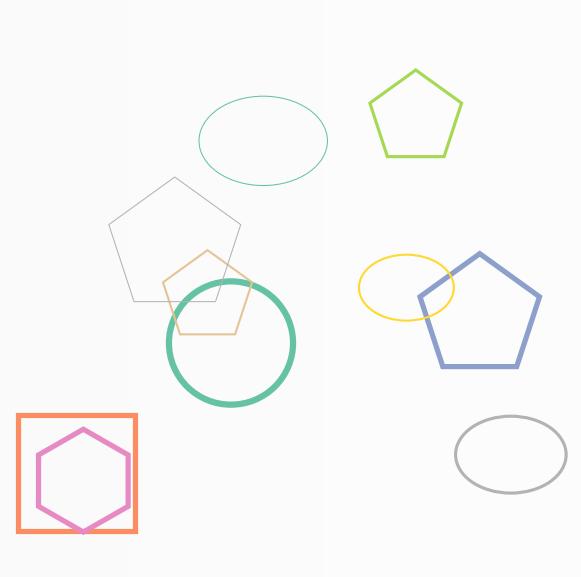[{"shape": "circle", "thickness": 3, "radius": 0.53, "center": [0.397, 0.405]}, {"shape": "oval", "thickness": 0.5, "radius": 0.55, "center": [0.453, 0.755]}, {"shape": "square", "thickness": 2.5, "radius": 0.5, "center": [0.132, 0.179]}, {"shape": "pentagon", "thickness": 2.5, "radius": 0.54, "center": [0.825, 0.452]}, {"shape": "hexagon", "thickness": 2.5, "radius": 0.45, "center": [0.143, 0.167]}, {"shape": "pentagon", "thickness": 1.5, "radius": 0.41, "center": [0.715, 0.795]}, {"shape": "oval", "thickness": 1, "radius": 0.41, "center": [0.699, 0.501]}, {"shape": "pentagon", "thickness": 1, "radius": 0.4, "center": [0.357, 0.485]}, {"shape": "pentagon", "thickness": 0.5, "radius": 0.6, "center": [0.301, 0.573]}, {"shape": "oval", "thickness": 1.5, "radius": 0.48, "center": [0.879, 0.212]}]